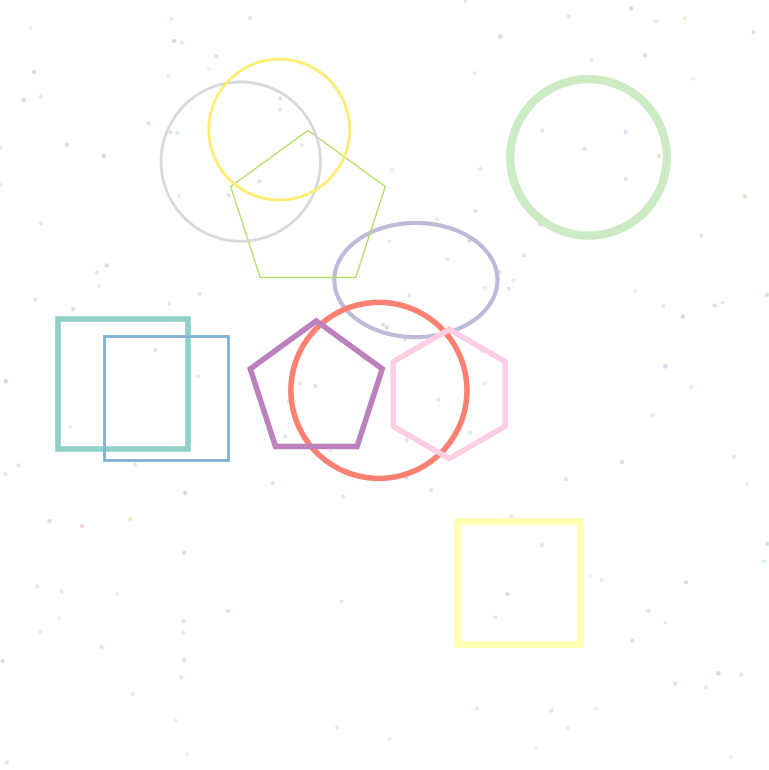[{"shape": "square", "thickness": 2, "radius": 0.42, "center": [0.159, 0.502]}, {"shape": "square", "thickness": 2.5, "radius": 0.4, "center": [0.673, 0.243]}, {"shape": "oval", "thickness": 1.5, "radius": 0.53, "center": [0.54, 0.636]}, {"shape": "circle", "thickness": 2, "radius": 0.57, "center": [0.492, 0.493]}, {"shape": "square", "thickness": 1, "radius": 0.4, "center": [0.216, 0.483]}, {"shape": "pentagon", "thickness": 0.5, "radius": 0.53, "center": [0.4, 0.725]}, {"shape": "hexagon", "thickness": 2, "radius": 0.42, "center": [0.583, 0.488]}, {"shape": "circle", "thickness": 1, "radius": 0.52, "center": [0.313, 0.79]}, {"shape": "pentagon", "thickness": 2, "radius": 0.45, "center": [0.411, 0.493]}, {"shape": "circle", "thickness": 3, "radius": 0.51, "center": [0.764, 0.796]}, {"shape": "circle", "thickness": 1, "radius": 0.46, "center": [0.363, 0.832]}]